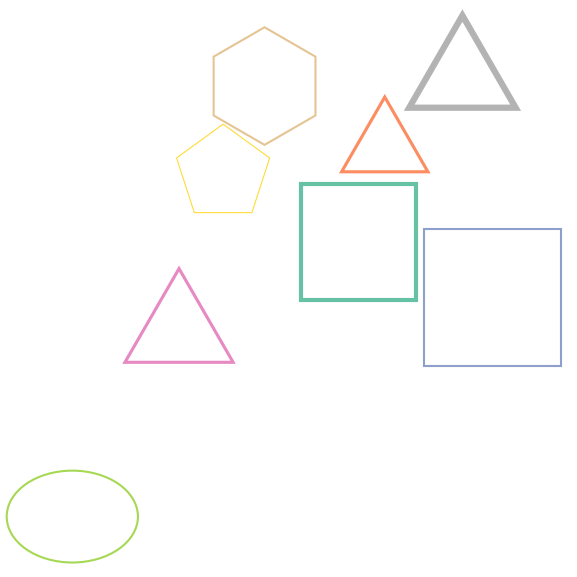[{"shape": "square", "thickness": 2, "radius": 0.5, "center": [0.62, 0.58]}, {"shape": "triangle", "thickness": 1.5, "radius": 0.43, "center": [0.666, 0.745]}, {"shape": "square", "thickness": 1, "radius": 0.59, "center": [0.853, 0.484]}, {"shape": "triangle", "thickness": 1.5, "radius": 0.54, "center": [0.31, 0.426]}, {"shape": "oval", "thickness": 1, "radius": 0.57, "center": [0.125, 0.105]}, {"shape": "pentagon", "thickness": 0.5, "radius": 0.42, "center": [0.386, 0.699]}, {"shape": "hexagon", "thickness": 1, "radius": 0.51, "center": [0.458, 0.85]}, {"shape": "triangle", "thickness": 3, "radius": 0.53, "center": [0.801, 0.866]}]